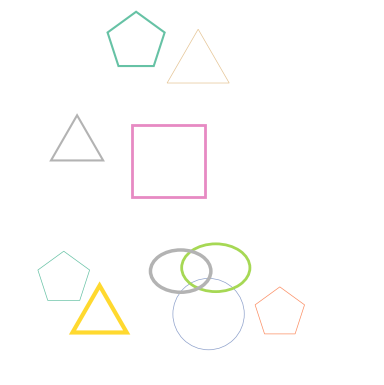[{"shape": "pentagon", "thickness": 1.5, "radius": 0.39, "center": [0.354, 0.892]}, {"shape": "pentagon", "thickness": 0.5, "radius": 0.35, "center": [0.166, 0.277]}, {"shape": "pentagon", "thickness": 0.5, "radius": 0.34, "center": [0.727, 0.187]}, {"shape": "circle", "thickness": 0.5, "radius": 0.46, "center": [0.542, 0.184]}, {"shape": "square", "thickness": 2, "radius": 0.47, "center": [0.437, 0.582]}, {"shape": "oval", "thickness": 2, "radius": 0.44, "center": [0.56, 0.305]}, {"shape": "triangle", "thickness": 3, "radius": 0.41, "center": [0.259, 0.177]}, {"shape": "triangle", "thickness": 0.5, "radius": 0.47, "center": [0.515, 0.831]}, {"shape": "triangle", "thickness": 1.5, "radius": 0.39, "center": [0.2, 0.622]}, {"shape": "oval", "thickness": 2.5, "radius": 0.39, "center": [0.469, 0.296]}]